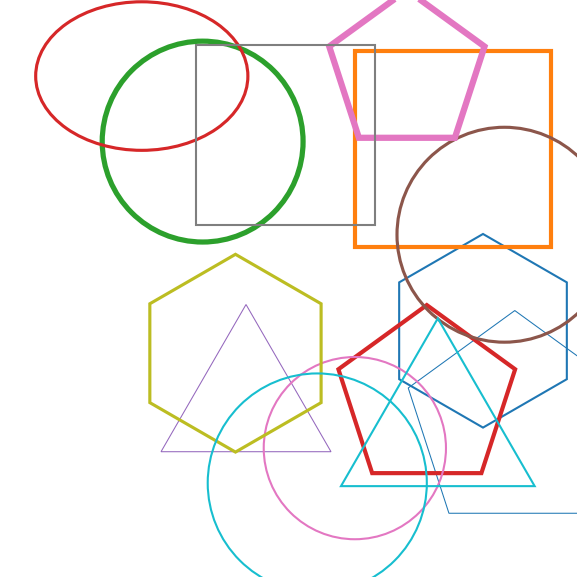[{"shape": "pentagon", "thickness": 0.5, "radius": 0.97, "center": [0.891, 0.267]}, {"shape": "hexagon", "thickness": 1, "radius": 0.84, "center": [0.836, 0.426]}, {"shape": "square", "thickness": 2, "radius": 0.85, "center": [0.785, 0.741]}, {"shape": "circle", "thickness": 2.5, "radius": 0.87, "center": [0.351, 0.754]}, {"shape": "pentagon", "thickness": 2, "radius": 0.8, "center": [0.739, 0.31]}, {"shape": "oval", "thickness": 1.5, "radius": 0.92, "center": [0.245, 0.867]}, {"shape": "triangle", "thickness": 0.5, "radius": 0.85, "center": [0.426, 0.302]}, {"shape": "circle", "thickness": 1.5, "radius": 0.93, "center": [0.874, 0.593]}, {"shape": "circle", "thickness": 1, "radius": 0.79, "center": [0.614, 0.223]}, {"shape": "pentagon", "thickness": 3, "radius": 0.71, "center": [0.705, 0.875]}, {"shape": "square", "thickness": 1, "radius": 0.78, "center": [0.494, 0.766]}, {"shape": "hexagon", "thickness": 1.5, "radius": 0.86, "center": [0.408, 0.388]}, {"shape": "circle", "thickness": 1, "radius": 0.95, "center": [0.549, 0.163]}, {"shape": "triangle", "thickness": 1, "radius": 0.97, "center": [0.758, 0.254]}]